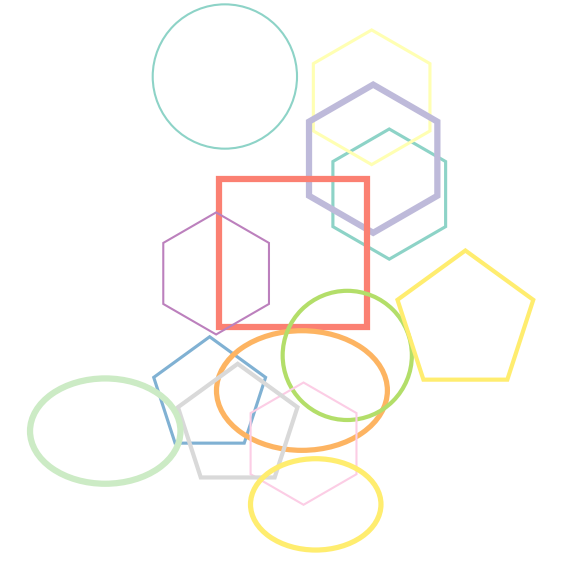[{"shape": "hexagon", "thickness": 1.5, "radius": 0.56, "center": [0.674, 0.663]}, {"shape": "circle", "thickness": 1, "radius": 0.62, "center": [0.389, 0.867]}, {"shape": "hexagon", "thickness": 1.5, "radius": 0.58, "center": [0.644, 0.831]}, {"shape": "hexagon", "thickness": 3, "radius": 0.64, "center": [0.646, 0.724]}, {"shape": "square", "thickness": 3, "radius": 0.64, "center": [0.507, 0.56]}, {"shape": "pentagon", "thickness": 1.5, "radius": 0.51, "center": [0.363, 0.314]}, {"shape": "oval", "thickness": 2.5, "radius": 0.74, "center": [0.523, 0.323]}, {"shape": "circle", "thickness": 2, "radius": 0.56, "center": [0.601, 0.384]}, {"shape": "hexagon", "thickness": 1, "radius": 0.53, "center": [0.526, 0.231]}, {"shape": "pentagon", "thickness": 2, "radius": 0.54, "center": [0.412, 0.26]}, {"shape": "hexagon", "thickness": 1, "radius": 0.53, "center": [0.374, 0.526]}, {"shape": "oval", "thickness": 3, "radius": 0.65, "center": [0.182, 0.253]}, {"shape": "oval", "thickness": 2.5, "radius": 0.56, "center": [0.547, 0.126]}, {"shape": "pentagon", "thickness": 2, "radius": 0.62, "center": [0.806, 0.442]}]